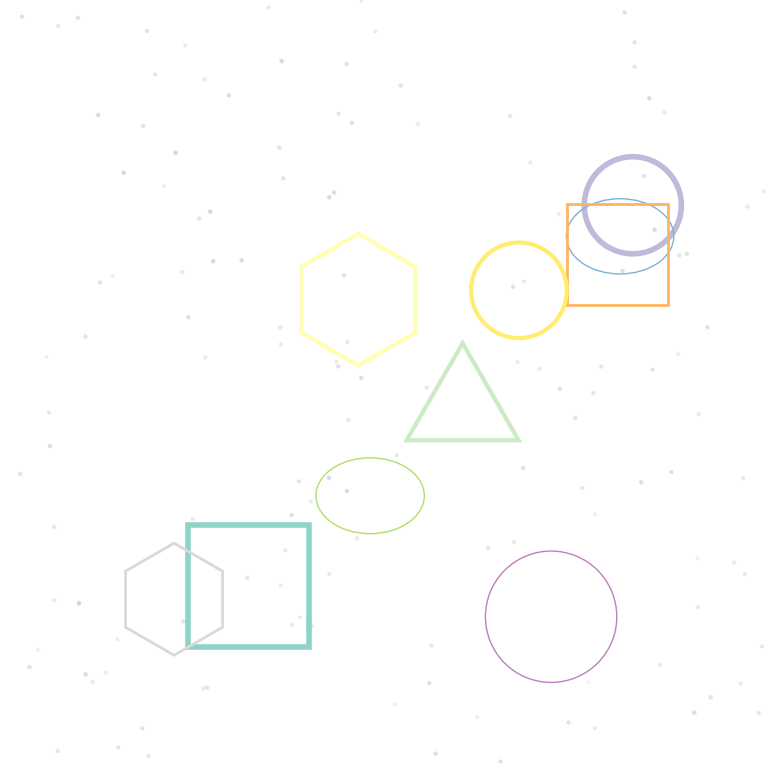[{"shape": "square", "thickness": 2, "radius": 0.39, "center": [0.322, 0.239]}, {"shape": "hexagon", "thickness": 1.5, "radius": 0.43, "center": [0.465, 0.611]}, {"shape": "circle", "thickness": 2, "radius": 0.32, "center": [0.822, 0.733]}, {"shape": "oval", "thickness": 0.5, "radius": 0.35, "center": [0.805, 0.693]}, {"shape": "square", "thickness": 1, "radius": 0.33, "center": [0.802, 0.67]}, {"shape": "oval", "thickness": 0.5, "radius": 0.35, "center": [0.481, 0.356]}, {"shape": "hexagon", "thickness": 1, "radius": 0.36, "center": [0.226, 0.222]}, {"shape": "circle", "thickness": 0.5, "radius": 0.43, "center": [0.716, 0.199]}, {"shape": "triangle", "thickness": 1.5, "radius": 0.42, "center": [0.601, 0.47]}, {"shape": "circle", "thickness": 1.5, "radius": 0.31, "center": [0.674, 0.623]}]